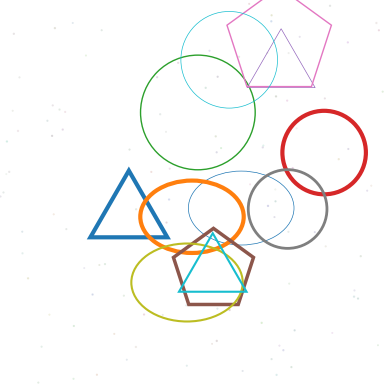[{"shape": "oval", "thickness": 0.5, "radius": 0.69, "center": [0.626, 0.46]}, {"shape": "triangle", "thickness": 3, "radius": 0.58, "center": [0.335, 0.441]}, {"shape": "oval", "thickness": 3, "radius": 0.67, "center": [0.499, 0.437]}, {"shape": "circle", "thickness": 1, "radius": 0.74, "center": [0.514, 0.708]}, {"shape": "circle", "thickness": 3, "radius": 0.54, "center": [0.842, 0.604]}, {"shape": "triangle", "thickness": 0.5, "radius": 0.51, "center": [0.73, 0.823]}, {"shape": "pentagon", "thickness": 2.5, "radius": 0.55, "center": [0.554, 0.298]}, {"shape": "pentagon", "thickness": 1, "radius": 0.71, "center": [0.725, 0.89]}, {"shape": "circle", "thickness": 2, "radius": 0.51, "center": [0.747, 0.457]}, {"shape": "oval", "thickness": 1.5, "radius": 0.72, "center": [0.486, 0.266]}, {"shape": "triangle", "thickness": 1.5, "radius": 0.51, "center": [0.553, 0.293]}, {"shape": "circle", "thickness": 0.5, "radius": 0.63, "center": [0.595, 0.845]}]